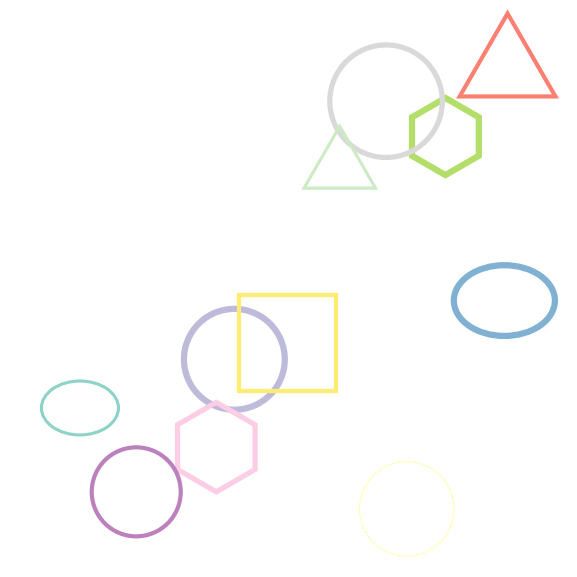[{"shape": "oval", "thickness": 1.5, "radius": 0.33, "center": [0.138, 0.293]}, {"shape": "circle", "thickness": 0.5, "radius": 0.41, "center": [0.704, 0.118]}, {"shape": "circle", "thickness": 3, "radius": 0.44, "center": [0.406, 0.377]}, {"shape": "triangle", "thickness": 2, "radius": 0.48, "center": [0.879, 0.88]}, {"shape": "oval", "thickness": 3, "radius": 0.44, "center": [0.873, 0.479]}, {"shape": "hexagon", "thickness": 3, "radius": 0.33, "center": [0.771, 0.763]}, {"shape": "hexagon", "thickness": 2.5, "radius": 0.39, "center": [0.375, 0.225]}, {"shape": "circle", "thickness": 2.5, "radius": 0.49, "center": [0.669, 0.824]}, {"shape": "circle", "thickness": 2, "radius": 0.39, "center": [0.236, 0.147]}, {"shape": "triangle", "thickness": 1.5, "radius": 0.36, "center": [0.588, 0.709]}, {"shape": "square", "thickness": 2, "radius": 0.42, "center": [0.497, 0.405]}]